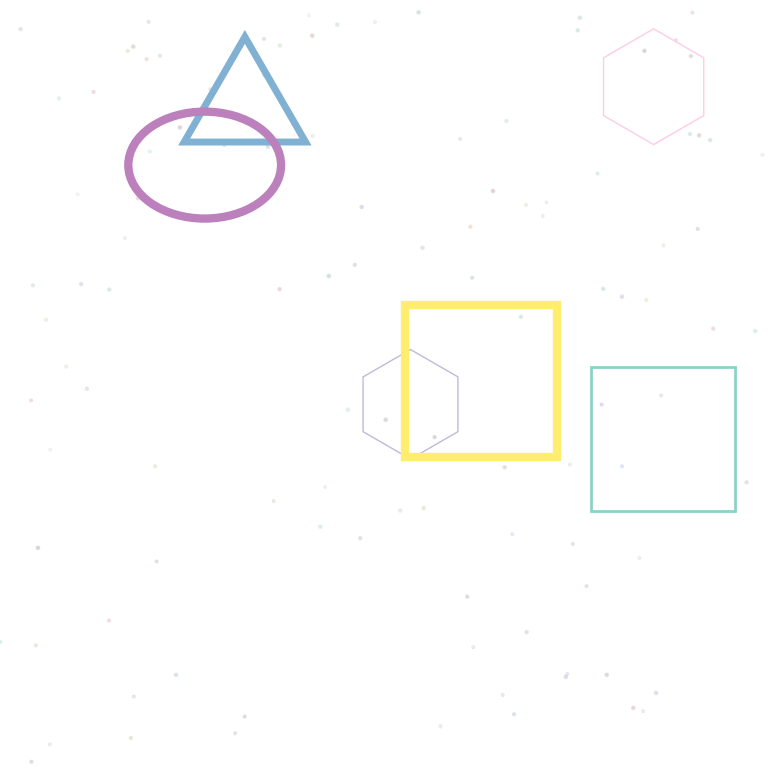[{"shape": "square", "thickness": 1, "radius": 0.47, "center": [0.861, 0.429]}, {"shape": "hexagon", "thickness": 0.5, "radius": 0.36, "center": [0.533, 0.475]}, {"shape": "triangle", "thickness": 2.5, "radius": 0.46, "center": [0.318, 0.861]}, {"shape": "hexagon", "thickness": 0.5, "radius": 0.38, "center": [0.849, 0.887]}, {"shape": "oval", "thickness": 3, "radius": 0.5, "center": [0.266, 0.786]}, {"shape": "square", "thickness": 3, "radius": 0.49, "center": [0.625, 0.506]}]